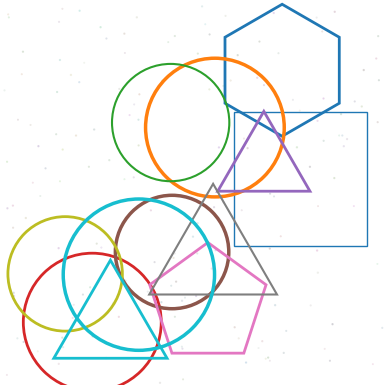[{"shape": "square", "thickness": 1, "radius": 0.87, "center": [0.781, 0.535]}, {"shape": "hexagon", "thickness": 2, "radius": 0.86, "center": [0.733, 0.818]}, {"shape": "circle", "thickness": 2.5, "radius": 0.9, "center": [0.558, 0.669]}, {"shape": "circle", "thickness": 1.5, "radius": 0.76, "center": [0.443, 0.682]}, {"shape": "circle", "thickness": 2, "radius": 0.9, "center": [0.24, 0.163]}, {"shape": "triangle", "thickness": 2, "radius": 0.69, "center": [0.685, 0.572]}, {"shape": "circle", "thickness": 2.5, "radius": 0.74, "center": [0.447, 0.345]}, {"shape": "pentagon", "thickness": 2, "radius": 0.79, "center": [0.54, 0.211]}, {"shape": "triangle", "thickness": 1.5, "radius": 0.96, "center": [0.554, 0.331]}, {"shape": "circle", "thickness": 2, "radius": 0.74, "center": [0.169, 0.289]}, {"shape": "triangle", "thickness": 2, "radius": 0.85, "center": [0.287, 0.154]}, {"shape": "circle", "thickness": 2.5, "radius": 0.98, "center": [0.361, 0.287]}]